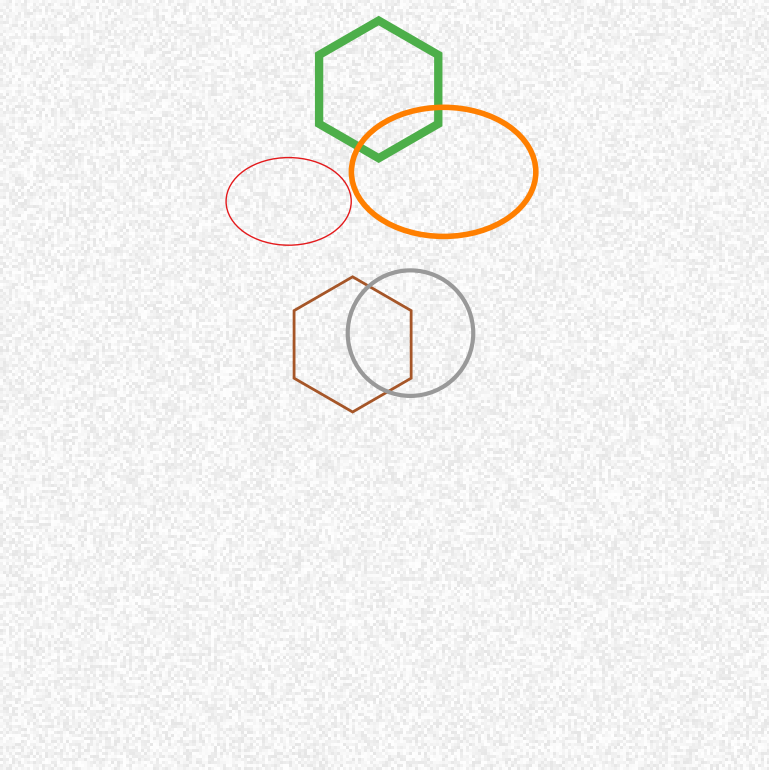[{"shape": "oval", "thickness": 0.5, "radius": 0.41, "center": [0.375, 0.738]}, {"shape": "hexagon", "thickness": 3, "radius": 0.45, "center": [0.492, 0.884]}, {"shape": "oval", "thickness": 2, "radius": 0.6, "center": [0.576, 0.777]}, {"shape": "hexagon", "thickness": 1, "radius": 0.44, "center": [0.458, 0.553]}, {"shape": "circle", "thickness": 1.5, "radius": 0.41, "center": [0.533, 0.567]}]